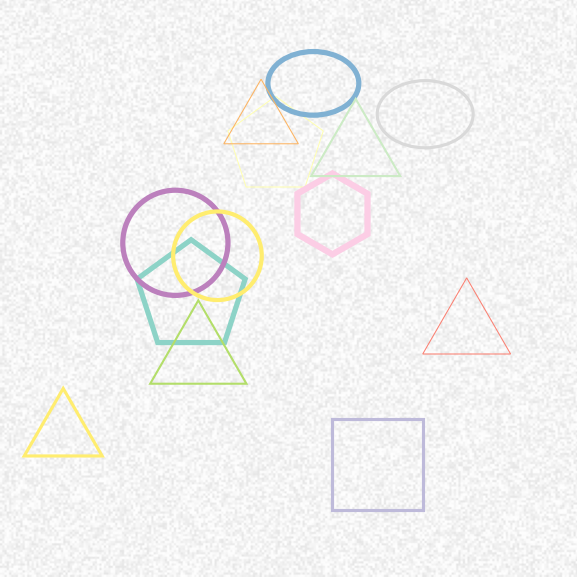[{"shape": "pentagon", "thickness": 2.5, "radius": 0.49, "center": [0.331, 0.486]}, {"shape": "pentagon", "thickness": 0.5, "radius": 0.43, "center": [0.477, 0.746]}, {"shape": "square", "thickness": 1.5, "radius": 0.39, "center": [0.654, 0.195]}, {"shape": "triangle", "thickness": 0.5, "radius": 0.44, "center": [0.808, 0.43]}, {"shape": "oval", "thickness": 2.5, "radius": 0.39, "center": [0.543, 0.855]}, {"shape": "triangle", "thickness": 0.5, "radius": 0.37, "center": [0.452, 0.787]}, {"shape": "triangle", "thickness": 1, "radius": 0.48, "center": [0.343, 0.383]}, {"shape": "hexagon", "thickness": 3, "radius": 0.35, "center": [0.576, 0.629]}, {"shape": "oval", "thickness": 1.5, "radius": 0.42, "center": [0.736, 0.801]}, {"shape": "circle", "thickness": 2.5, "radius": 0.46, "center": [0.304, 0.579]}, {"shape": "triangle", "thickness": 1, "radius": 0.45, "center": [0.616, 0.739]}, {"shape": "triangle", "thickness": 1.5, "radius": 0.39, "center": [0.109, 0.249]}, {"shape": "circle", "thickness": 2, "radius": 0.38, "center": [0.377, 0.556]}]